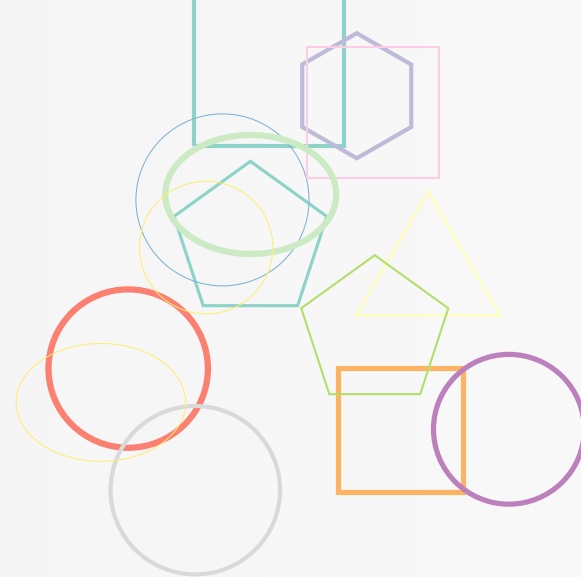[{"shape": "pentagon", "thickness": 1.5, "radius": 0.69, "center": [0.431, 0.582]}, {"shape": "square", "thickness": 2, "radius": 0.65, "center": [0.463, 0.876]}, {"shape": "triangle", "thickness": 1, "radius": 0.72, "center": [0.737, 0.525]}, {"shape": "hexagon", "thickness": 2, "radius": 0.54, "center": [0.614, 0.833]}, {"shape": "circle", "thickness": 3, "radius": 0.69, "center": [0.221, 0.361]}, {"shape": "circle", "thickness": 0.5, "radius": 0.74, "center": [0.383, 0.653]}, {"shape": "square", "thickness": 2.5, "radius": 0.54, "center": [0.69, 0.255]}, {"shape": "pentagon", "thickness": 1, "radius": 0.67, "center": [0.645, 0.424]}, {"shape": "square", "thickness": 1, "radius": 0.57, "center": [0.642, 0.804]}, {"shape": "circle", "thickness": 2, "radius": 0.73, "center": [0.336, 0.15]}, {"shape": "circle", "thickness": 2.5, "radius": 0.65, "center": [0.875, 0.256]}, {"shape": "oval", "thickness": 3, "radius": 0.74, "center": [0.431, 0.662]}, {"shape": "circle", "thickness": 0.5, "radius": 0.57, "center": [0.355, 0.57]}, {"shape": "oval", "thickness": 0.5, "radius": 0.73, "center": [0.174, 0.302]}]